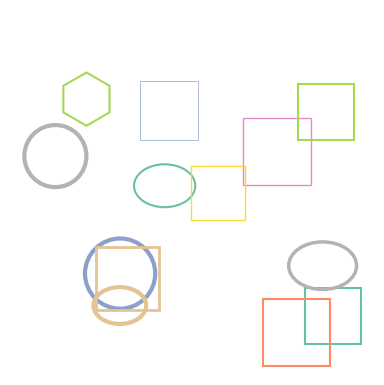[{"shape": "square", "thickness": 1.5, "radius": 0.37, "center": [0.865, 0.179]}, {"shape": "oval", "thickness": 1.5, "radius": 0.4, "center": [0.428, 0.518]}, {"shape": "square", "thickness": 1.5, "radius": 0.43, "center": [0.77, 0.136]}, {"shape": "square", "thickness": 0.5, "radius": 0.38, "center": [0.439, 0.713]}, {"shape": "circle", "thickness": 3, "radius": 0.46, "center": [0.312, 0.289]}, {"shape": "square", "thickness": 1, "radius": 0.44, "center": [0.72, 0.606]}, {"shape": "hexagon", "thickness": 1.5, "radius": 0.35, "center": [0.224, 0.743]}, {"shape": "square", "thickness": 1.5, "radius": 0.37, "center": [0.847, 0.709]}, {"shape": "square", "thickness": 1, "radius": 0.35, "center": [0.566, 0.499]}, {"shape": "square", "thickness": 2, "radius": 0.41, "center": [0.33, 0.277]}, {"shape": "oval", "thickness": 3, "radius": 0.34, "center": [0.311, 0.206]}, {"shape": "circle", "thickness": 3, "radius": 0.4, "center": [0.144, 0.595]}, {"shape": "oval", "thickness": 2.5, "radius": 0.44, "center": [0.838, 0.31]}]